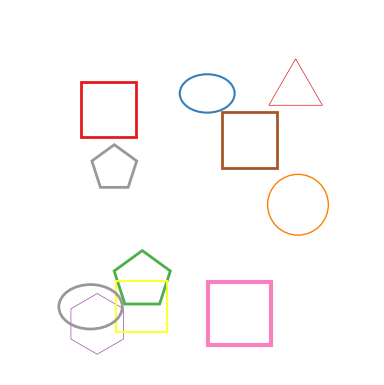[{"shape": "triangle", "thickness": 0.5, "radius": 0.4, "center": [0.768, 0.767]}, {"shape": "square", "thickness": 2, "radius": 0.36, "center": [0.283, 0.716]}, {"shape": "oval", "thickness": 1.5, "radius": 0.36, "center": [0.538, 0.757]}, {"shape": "pentagon", "thickness": 2, "radius": 0.38, "center": [0.369, 0.272]}, {"shape": "hexagon", "thickness": 0.5, "radius": 0.39, "center": [0.252, 0.159]}, {"shape": "circle", "thickness": 1, "radius": 0.39, "center": [0.774, 0.468]}, {"shape": "square", "thickness": 1.5, "radius": 0.33, "center": [0.368, 0.203]}, {"shape": "square", "thickness": 2, "radius": 0.36, "center": [0.649, 0.636]}, {"shape": "square", "thickness": 3, "radius": 0.41, "center": [0.621, 0.185]}, {"shape": "oval", "thickness": 2, "radius": 0.41, "center": [0.235, 0.203]}, {"shape": "pentagon", "thickness": 2, "radius": 0.31, "center": [0.297, 0.563]}]